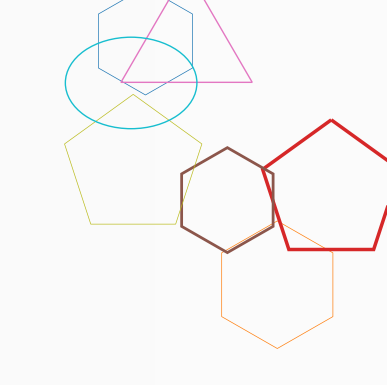[{"shape": "hexagon", "thickness": 0.5, "radius": 0.7, "center": [0.375, 0.893]}, {"shape": "hexagon", "thickness": 0.5, "radius": 0.83, "center": [0.716, 0.26]}, {"shape": "pentagon", "thickness": 2.5, "radius": 0.93, "center": [0.855, 0.503]}, {"shape": "hexagon", "thickness": 2, "radius": 0.68, "center": [0.587, 0.48]}, {"shape": "triangle", "thickness": 1, "radius": 0.98, "center": [0.482, 0.884]}, {"shape": "pentagon", "thickness": 0.5, "radius": 0.93, "center": [0.344, 0.569]}, {"shape": "oval", "thickness": 1, "radius": 0.85, "center": [0.338, 0.785]}]